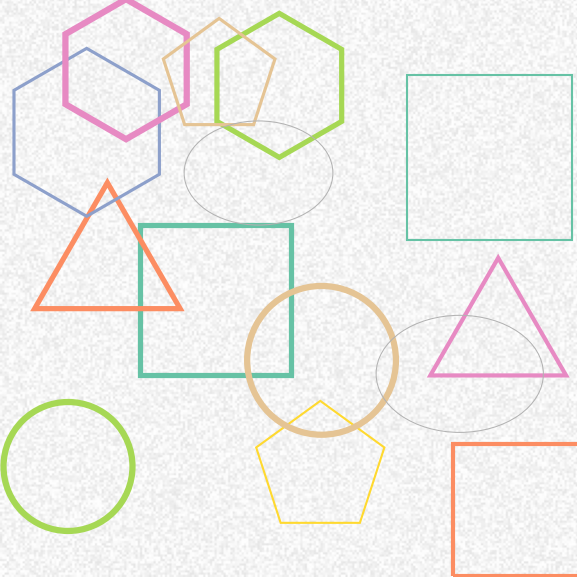[{"shape": "square", "thickness": 1, "radius": 0.72, "center": [0.847, 0.726]}, {"shape": "square", "thickness": 2.5, "radius": 0.65, "center": [0.373, 0.48]}, {"shape": "triangle", "thickness": 2.5, "radius": 0.73, "center": [0.186, 0.537]}, {"shape": "square", "thickness": 2, "radius": 0.57, "center": [0.9, 0.116]}, {"shape": "hexagon", "thickness": 1.5, "radius": 0.73, "center": [0.15, 0.77]}, {"shape": "triangle", "thickness": 2, "radius": 0.68, "center": [0.863, 0.417]}, {"shape": "hexagon", "thickness": 3, "radius": 0.61, "center": [0.218, 0.879]}, {"shape": "hexagon", "thickness": 2.5, "radius": 0.62, "center": [0.484, 0.851]}, {"shape": "circle", "thickness": 3, "radius": 0.56, "center": [0.118, 0.191]}, {"shape": "pentagon", "thickness": 1, "radius": 0.58, "center": [0.555, 0.188]}, {"shape": "circle", "thickness": 3, "radius": 0.64, "center": [0.557, 0.375]}, {"shape": "pentagon", "thickness": 1.5, "radius": 0.51, "center": [0.379, 0.866]}, {"shape": "oval", "thickness": 0.5, "radius": 0.64, "center": [0.448, 0.7]}, {"shape": "oval", "thickness": 0.5, "radius": 0.72, "center": [0.796, 0.352]}]